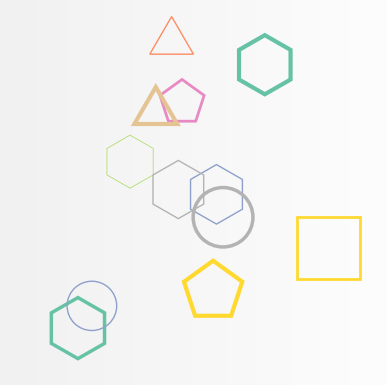[{"shape": "hexagon", "thickness": 2.5, "radius": 0.4, "center": [0.201, 0.148]}, {"shape": "hexagon", "thickness": 3, "radius": 0.38, "center": [0.683, 0.832]}, {"shape": "triangle", "thickness": 1, "radius": 0.33, "center": [0.443, 0.892]}, {"shape": "circle", "thickness": 1, "radius": 0.32, "center": [0.237, 0.206]}, {"shape": "hexagon", "thickness": 1, "radius": 0.39, "center": [0.559, 0.495]}, {"shape": "pentagon", "thickness": 2, "radius": 0.3, "center": [0.47, 0.734]}, {"shape": "hexagon", "thickness": 0.5, "radius": 0.34, "center": [0.336, 0.58]}, {"shape": "pentagon", "thickness": 3, "radius": 0.4, "center": [0.55, 0.244]}, {"shape": "square", "thickness": 2, "radius": 0.41, "center": [0.848, 0.355]}, {"shape": "triangle", "thickness": 3, "radius": 0.32, "center": [0.402, 0.71]}, {"shape": "circle", "thickness": 2.5, "radius": 0.39, "center": [0.576, 0.436]}, {"shape": "hexagon", "thickness": 1, "radius": 0.38, "center": [0.46, 0.508]}]